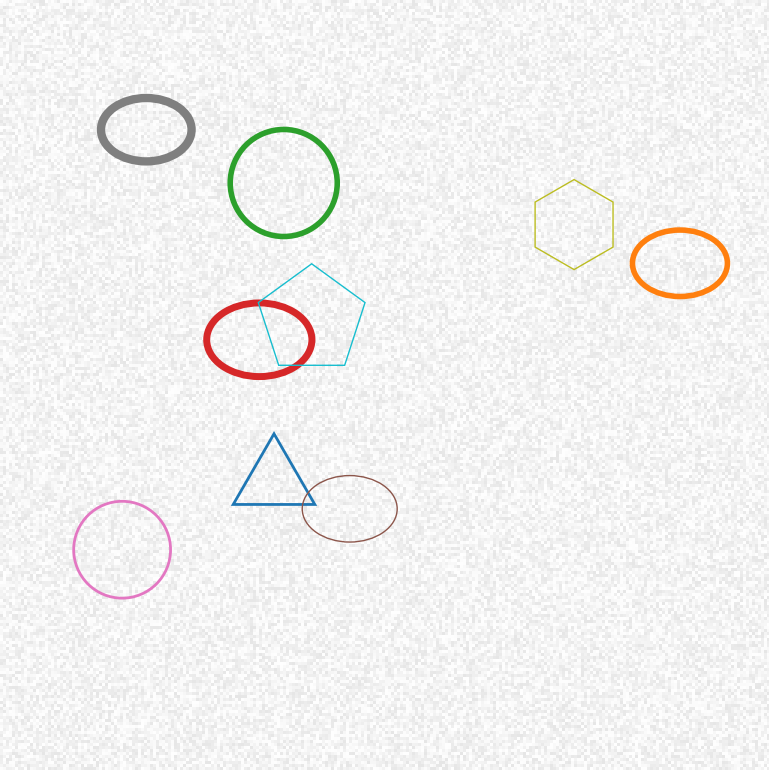[{"shape": "triangle", "thickness": 1, "radius": 0.31, "center": [0.356, 0.375]}, {"shape": "oval", "thickness": 2, "radius": 0.31, "center": [0.883, 0.658]}, {"shape": "circle", "thickness": 2, "radius": 0.35, "center": [0.368, 0.762]}, {"shape": "oval", "thickness": 2.5, "radius": 0.34, "center": [0.337, 0.559]}, {"shape": "oval", "thickness": 0.5, "radius": 0.31, "center": [0.454, 0.339]}, {"shape": "circle", "thickness": 1, "radius": 0.31, "center": [0.159, 0.286]}, {"shape": "oval", "thickness": 3, "radius": 0.29, "center": [0.19, 0.832]}, {"shape": "hexagon", "thickness": 0.5, "radius": 0.29, "center": [0.746, 0.708]}, {"shape": "pentagon", "thickness": 0.5, "radius": 0.36, "center": [0.405, 0.585]}]